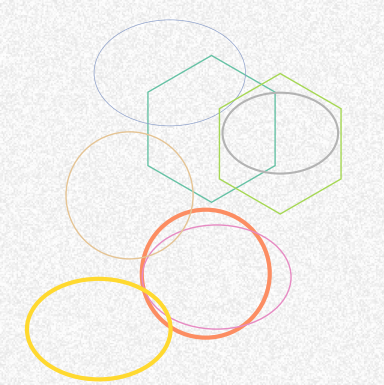[{"shape": "hexagon", "thickness": 1, "radius": 0.95, "center": [0.549, 0.665]}, {"shape": "circle", "thickness": 3, "radius": 0.83, "center": [0.534, 0.289]}, {"shape": "oval", "thickness": 0.5, "radius": 0.98, "center": [0.441, 0.811]}, {"shape": "oval", "thickness": 1, "radius": 0.97, "center": [0.563, 0.28]}, {"shape": "hexagon", "thickness": 1, "radius": 0.91, "center": [0.728, 0.627]}, {"shape": "oval", "thickness": 3, "radius": 0.93, "center": [0.257, 0.145]}, {"shape": "circle", "thickness": 1, "radius": 0.83, "center": [0.337, 0.493]}, {"shape": "oval", "thickness": 1.5, "radius": 0.75, "center": [0.728, 0.654]}]